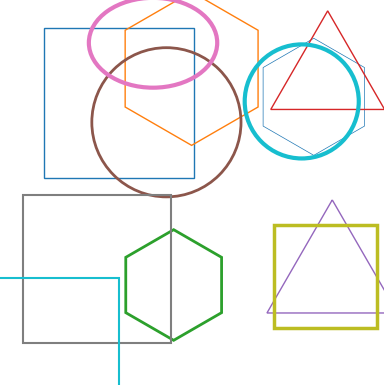[{"shape": "hexagon", "thickness": 0.5, "radius": 0.76, "center": [0.815, 0.749]}, {"shape": "square", "thickness": 1, "radius": 0.97, "center": [0.309, 0.733]}, {"shape": "hexagon", "thickness": 1, "radius": 1.0, "center": [0.498, 0.822]}, {"shape": "hexagon", "thickness": 2, "radius": 0.72, "center": [0.451, 0.26]}, {"shape": "triangle", "thickness": 1, "radius": 0.85, "center": [0.851, 0.801]}, {"shape": "triangle", "thickness": 1, "radius": 0.98, "center": [0.863, 0.285]}, {"shape": "circle", "thickness": 2, "radius": 0.97, "center": [0.432, 0.682]}, {"shape": "oval", "thickness": 3, "radius": 0.83, "center": [0.397, 0.889]}, {"shape": "square", "thickness": 1.5, "radius": 0.96, "center": [0.252, 0.302]}, {"shape": "square", "thickness": 2.5, "radius": 0.67, "center": [0.847, 0.282]}, {"shape": "square", "thickness": 1.5, "radius": 0.83, "center": [0.144, 0.113]}, {"shape": "circle", "thickness": 3, "radius": 0.74, "center": [0.784, 0.737]}]